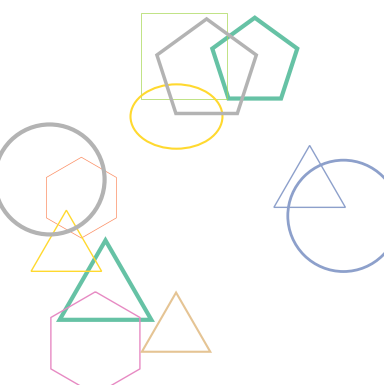[{"shape": "pentagon", "thickness": 3, "radius": 0.58, "center": [0.662, 0.838]}, {"shape": "triangle", "thickness": 3, "radius": 0.69, "center": [0.274, 0.238]}, {"shape": "hexagon", "thickness": 0.5, "radius": 0.52, "center": [0.211, 0.487]}, {"shape": "triangle", "thickness": 1, "radius": 0.54, "center": [0.804, 0.515]}, {"shape": "circle", "thickness": 2, "radius": 0.72, "center": [0.892, 0.439]}, {"shape": "hexagon", "thickness": 1, "radius": 0.67, "center": [0.248, 0.109]}, {"shape": "square", "thickness": 0.5, "radius": 0.56, "center": [0.477, 0.855]}, {"shape": "triangle", "thickness": 1, "radius": 0.53, "center": [0.172, 0.348]}, {"shape": "oval", "thickness": 1.5, "radius": 0.6, "center": [0.458, 0.697]}, {"shape": "triangle", "thickness": 1.5, "radius": 0.51, "center": [0.457, 0.138]}, {"shape": "pentagon", "thickness": 2.5, "radius": 0.68, "center": [0.537, 0.815]}, {"shape": "circle", "thickness": 3, "radius": 0.71, "center": [0.129, 0.534]}]